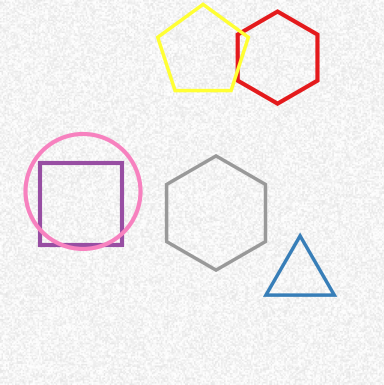[{"shape": "hexagon", "thickness": 3, "radius": 0.6, "center": [0.721, 0.85]}, {"shape": "triangle", "thickness": 2.5, "radius": 0.51, "center": [0.78, 0.285]}, {"shape": "square", "thickness": 3, "radius": 0.53, "center": [0.21, 0.47]}, {"shape": "pentagon", "thickness": 2.5, "radius": 0.62, "center": [0.527, 0.865]}, {"shape": "circle", "thickness": 3, "radius": 0.75, "center": [0.216, 0.503]}, {"shape": "hexagon", "thickness": 2.5, "radius": 0.74, "center": [0.561, 0.447]}]